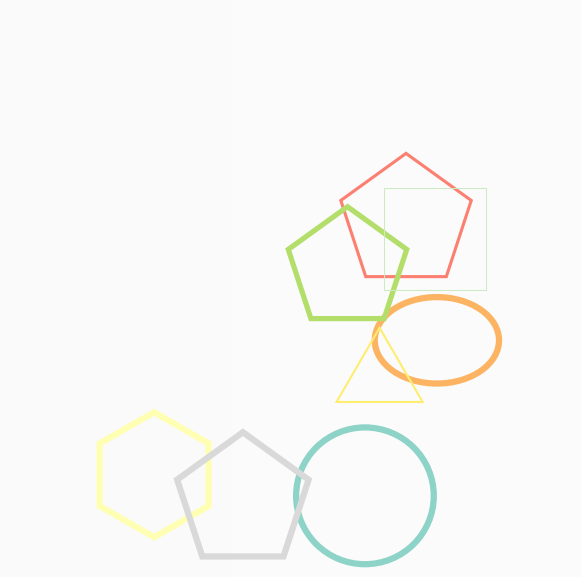[{"shape": "circle", "thickness": 3, "radius": 0.59, "center": [0.628, 0.141]}, {"shape": "hexagon", "thickness": 3, "radius": 0.54, "center": [0.265, 0.177]}, {"shape": "pentagon", "thickness": 1.5, "radius": 0.59, "center": [0.699, 0.616]}, {"shape": "oval", "thickness": 3, "radius": 0.53, "center": [0.752, 0.41]}, {"shape": "pentagon", "thickness": 2.5, "radius": 0.54, "center": [0.598, 0.534]}, {"shape": "pentagon", "thickness": 3, "radius": 0.59, "center": [0.418, 0.132]}, {"shape": "square", "thickness": 0.5, "radius": 0.44, "center": [0.748, 0.585]}, {"shape": "triangle", "thickness": 1, "radius": 0.43, "center": [0.653, 0.346]}]